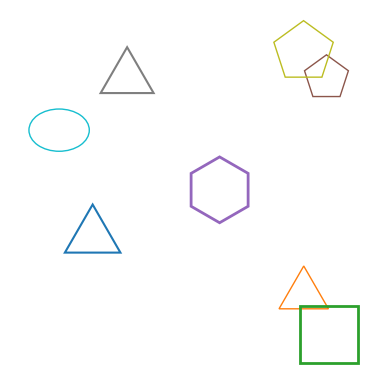[{"shape": "triangle", "thickness": 1.5, "radius": 0.42, "center": [0.241, 0.386]}, {"shape": "triangle", "thickness": 1, "radius": 0.37, "center": [0.789, 0.235]}, {"shape": "square", "thickness": 2, "radius": 0.37, "center": [0.855, 0.131]}, {"shape": "hexagon", "thickness": 2, "radius": 0.43, "center": [0.57, 0.507]}, {"shape": "pentagon", "thickness": 1, "radius": 0.3, "center": [0.848, 0.798]}, {"shape": "triangle", "thickness": 1.5, "radius": 0.4, "center": [0.33, 0.798]}, {"shape": "pentagon", "thickness": 1, "radius": 0.41, "center": [0.788, 0.865]}, {"shape": "oval", "thickness": 1, "radius": 0.39, "center": [0.154, 0.662]}]